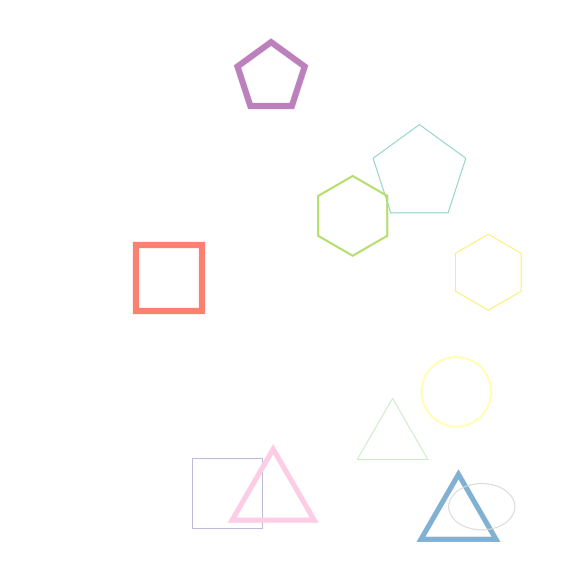[{"shape": "pentagon", "thickness": 0.5, "radius": 0.42, "center": [0.726, 0.699]}, {"shape": "circle", "thickness": 1, "radius": 0.3, "center": [0.79, 0.321]}, {"shape": "square", "thickness": 0.5, "radius": 0.3, "center": [0.393, 0.145]}, {"shape": "square", "thickness": 3, "radius": 0.29, "center": [0.292, 0.518]}, {"shape": "triangle", "thickness": 2.5, "radius": 0.38, "center": [0.794, 0.103]}, {"shape": "hexagon", "thickness": 1, "radius": 0.35, "center": [0.611, 0.625]}, {"shape": "triangle", "thickness": 2.5, "radius": 0.41, "center": [0.473, 0.139]}, {"shape": "oval", "thickness": 0.5, "radius": 0.29, "center": [0.834, 0.122]}, {"shape": "pentagon", "thickness": 3, "radius": 0.31, "center": [0.469, 0.865]}, {"shape": "triangle", "thickness": 0.5, "radius": 0.35, "center": [0.68, 0.239]}, {"shape": "hexagon", "thickness": 0.5, "radius": 0.33, "center": [0.846, 0.528]}]